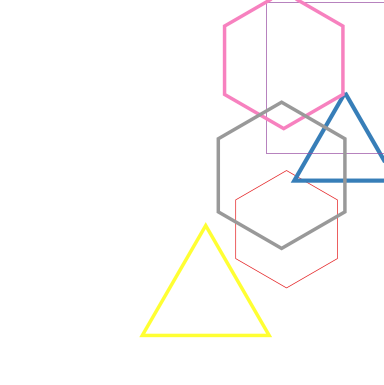[{"shape": "hexagon", "thickness": 0.5, "radius": 0.76, "center": [0.744, 0.405]}, {"shape": "triangle", "thickness": 3, "radius": 0.76, "center": [0.896, 0.607]}, {"shape": "square", "thickness": 0.5, "radius": 0.98, "center": [0.886, 0.799]}, {"shape": "triangle", "thickness": 2.5, "radius": 0.95, "center": [0.534, 0.224]}, {"shape": "hexagon", "thickness": 2.5, "radius": 0.89, "center": [0.737, 0.843]}, {"shape": "hexagon", "thickness": 2.5, "radius": 0.95, "center": [0.731, 0.545]}]